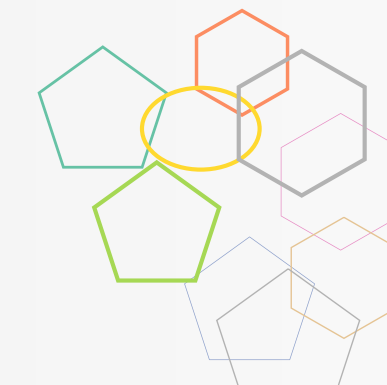[{"shape": "pentagon", "thickness": 2, "radius": 0.86, "center": [0.265, 0.705]}, {"shape": "hexagon", "thickness": 2.5, "radius": 0.68, "center": [0.625, 0.837]}, {"shape": "pentagon", "thickness": 0.5, "radius": 0.88, "center": [0.644, 0.208]}, {"shape": "hexagon", "thickness": 0.5, "radius": 0.89, "center": [0.879, 0.528]}, {"shape": "pentagon", "thickness": 3, "radius": 0.85, "center": [0.404, 0.409]}, {"shape": "oval", "thickness": 3, "radius": 0.76, "center": [0.518, 0.666]}, {"shape": "hexagon", "thickness": 1, "radius": 0.79, "center": [0.888, 0.278]}, {"shape": "pentagon", "thickness": 1, "radius": 0.97, "center": [0.744, 0.108]}, {"shape": "hexagon", "thickness": 3, "radius": 0.94, "center": [0.779, 0.68]}]